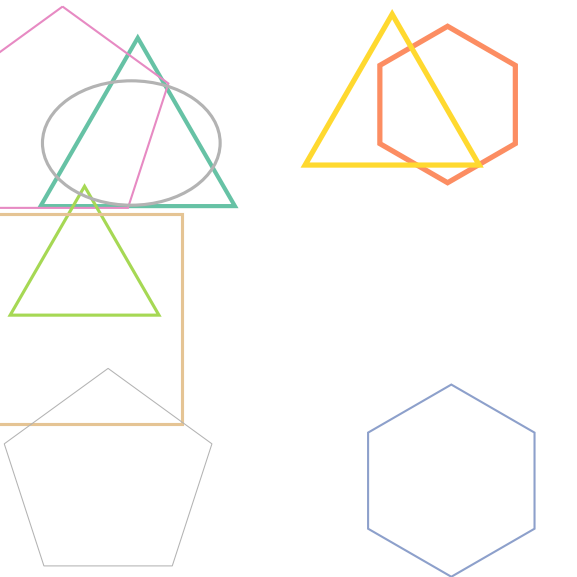[{"shape": "triangle", "thickness": 2, "radius": 0.97, "center": [0.239, 0.739]}, {"shape": "hexagon", "thickness": 2.5, "radius": 0.68, "center": [0.775, 0.818]}, {"shape": "hexagon", "thickness": 1, "radius": 0.83, "center": [0.781, 0.167]}, {"shape": "pentagon", "thickness": 1, "radius": 0.96, "center": [0.108, 0.795]}, {"shape": "triangle", "thickness": 1.5, "radius": 0.74, "center": [0.146, 0.528]}, {"shape": "triangle", "thickness": 2.5, "radius": 0.87, "center": [0.679, 0.8]}, {"shape": "square", "thickness": 1.5, "radius": 0.91, "center": [0.133, 0.447]}, {"shape": "pentagon", "thickness": 0.5, "radius": 0.95, "center": [0.187, 0.172]}, {"shape": "oval", "thickness": 1.5, "radius": 0.77, "center": [0.227, 0.752]}]